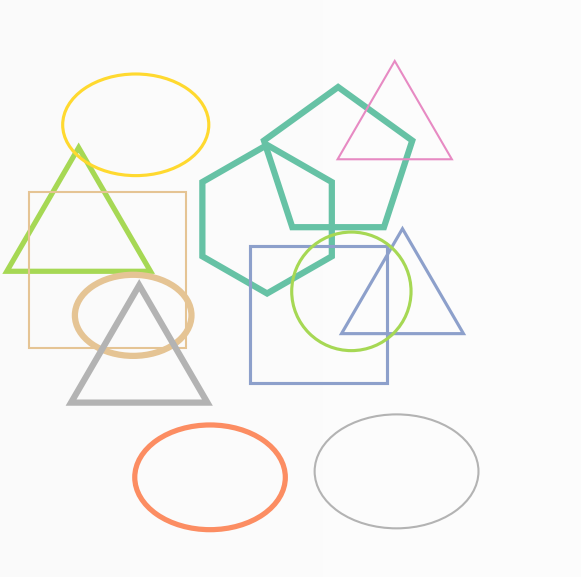[{"shape": "hexagon", "thickness": 3, "radius": 0.64, "center": [0.46, 0.62]}, {"shape": "pentagon", "thickness": 3, "radius": 0.67, "center": [0.582, 0.714]}, {"shape": "oval", "thickness": 2.5, "radius": 0.65, "center": [0.361, 0.173]}, {"shape": "square", "thickness": 1.5, "radius": 0.59, "center": [0.549, 0.455]}, {"shape": "triangle", "thickness": 1.5, "radius": 0.61, "center": [0.692, 0.482]}, {"shape": "triangle", "thickness": 1, "radius": 0.57, "center": [0.679, 0.78]}, {"shape": "circle", "thickness": 1.5, "radius": 0.51, "center": [0.605, 0.495]}, {"shape": "triangle", "thickness": 2.5, "radius": 0.71, "center": [0.135, 0.601]}, {"shape": "oval", "thickness": 1.5, "radius": 0.63, "center": [0.234, 0.783]}, {"shape": "oval", "thickness": 3, "radius": 0.5, "center": [0.229, 0.453]}, {"shape": "square", "thickness": 1, "radius": 0.67, "center": [0.185, 0.532]}, {"shape": "oval", "thickness": 1, "radius": 0.7, "center": [0.682, 0.183]}, {"shape": "triangle", "thickness": 3, "radius": 0.68, "center": [0.24, 0.37]}]